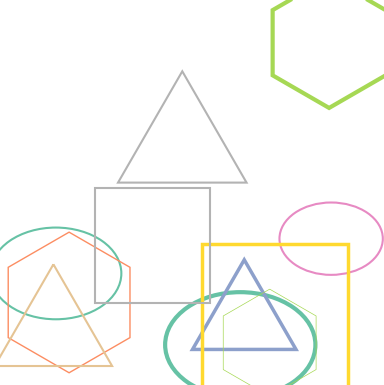[{"shape": "oval", "thickness": 1.5, "radius": 0.85, "center": [0.145, 0.29]}, {"shape": "oval", "thickness": 3, "radius": 0.98, "center": [0.624, 0.105]}, {"shape": "hexagon", "thickness": 1, "radius": 0.91, "center": [0.179, 0.214]}, {"shape": "triangle", "thickness": 2.5, "radius": 0.78, "center": [0.634, 0.17]}, {"shape": "oval", "thickness": 1.5, "radius": 0.67, "center": [0.86, 0.38]}, {"shape": "hexagon", "thickness": 0.5, "radius": 0.7, "center": [0.7, 0.11]}, {"shape": "hexagon", "thickness": 3, "radius": 0.85, "center": [0.855, 0.889]}, {"shape": "square", "thickness": 2.5, "radius": 0.94, "center": [0.714, 0.178]}, {"shape": "triangle", "thickness": 1.5, "radius": 0.88, "center": [0.139, 0.137]}, {"shape": "triangle", "thickness": 1.5, "radius": 0.96, "center": [0.473, 0.622]}, {"shape": "square", "thickness": 1.5, "radius": 0.75, "center": [0.396, 0.361]}]